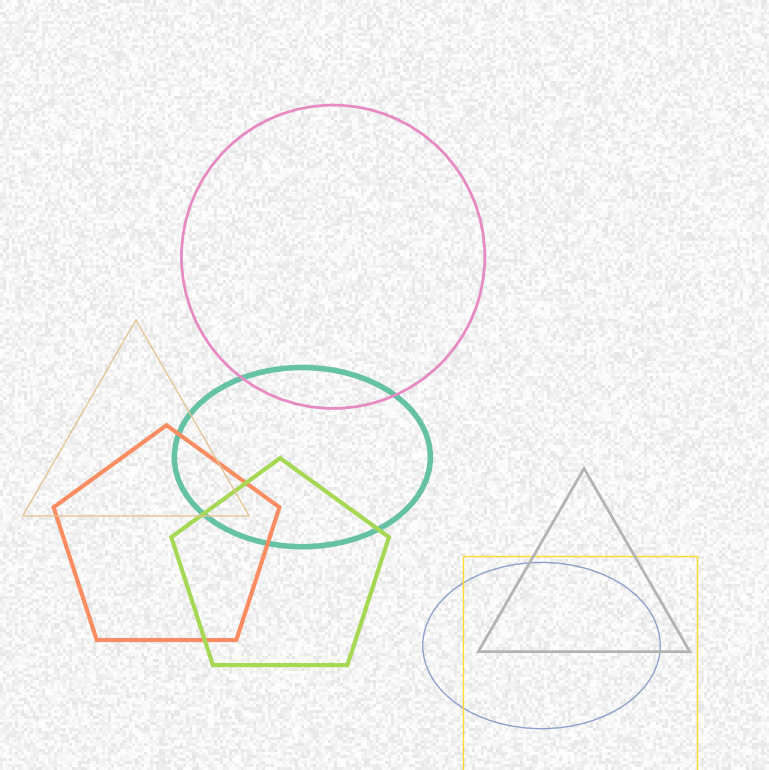[{"shape": "oval", "thickness": 2, "radius": 0.83, "center": [0.393, 0.406]}, {"shape": "pentagon", "thickness": 1.5, "radius": 0.77, "center": [0.216, 0.294]}, {"shape": "oval", "thickness": 0.5, "radius": 0.77, "center": [0.703, 0.162]}, {"shape": "circle", "thickness": 1, "radius": 0.98, "center": [0.433, 0.667]}, {"shape": "pentagon", "thickness": 1.5, "radius": 0.74, "center": [0.364, 0.256]}, {"shape": "square", "thickness": 0.5, "radius": 0.76, "center": [0.753, 0.126]}, {"shape": "triangle", "thickness": 0.5, "radius": 0.85, "center": [0.177, 0.415]}, {"shape": "triangle", "thickness": 1, "radius": 0.79, "center": [0.759, 0.233]}]